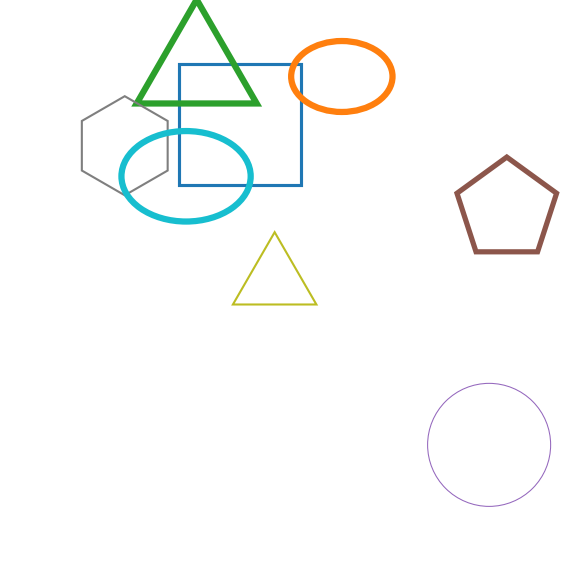[{"shape": "square", "thickness": 1.5, "radius": 0.53, "center": [0.416, 0.783]}, {"shape": "oval", "thickness": 3, "radius": 0.44, "center": [0.592, 0.867]}, {"shape": "triangle", "thickness": 3, "radius": 0.6, "center": [0.341, 0.88]}, {"shape": "circle", "thickness": 0.5, "radius": 0.53, "center": [0.847, 0.229]}, {"shape": "pentagon", "thickness": 2.5, "radius": 0.45, "center": [0.878, 0.636]}, {"shape": "hexagon", "thickness": 1, "radius": 0.43, "center": [0.216, 0.747]}, {"shape": "triangle", "thickness": 1, "radius": 0.42, "center": [0.476, 0.514]}, {"shape": "oval", "thickness": 3, "radius": 0.56, "center": [0.322, 0.694]}]